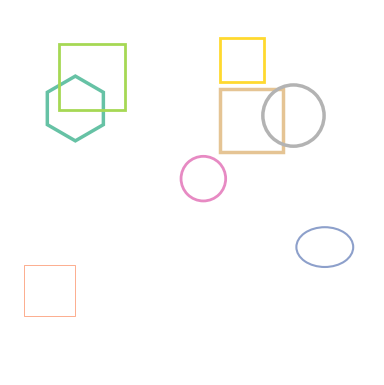[{"shape": "hexagon", "thickness": 2.5, "radius": 0.42, "center": [0.196, 0.718]}, {"shape": "square", "thickness": 0.5, "radius": 0.33, "center": [0.129, 0.246]}, {"shape": "oval", "thickness": 1.5, "radius": 0.37, "center": [0.844, 0.358]}, {"shape": "circle", "thickness": 2, "radius": 0.29, "center": [0.528, 0.536]}, {"shape": "square", "thickness": 2, "radius": 0.43, "center": [0.24, 0.799]}, {"shape": "square", "thickness": 2, "radius": 0.29, "center": [0.629, 0.844]}, {"shape": "square", "thickness": 2.5, "radius": 0.41, "center": [0.653, 0.686]}, {"shape": "circle", "thickness": 2.5, "radius": 0.4, "center": [0.762, 0.7]}]